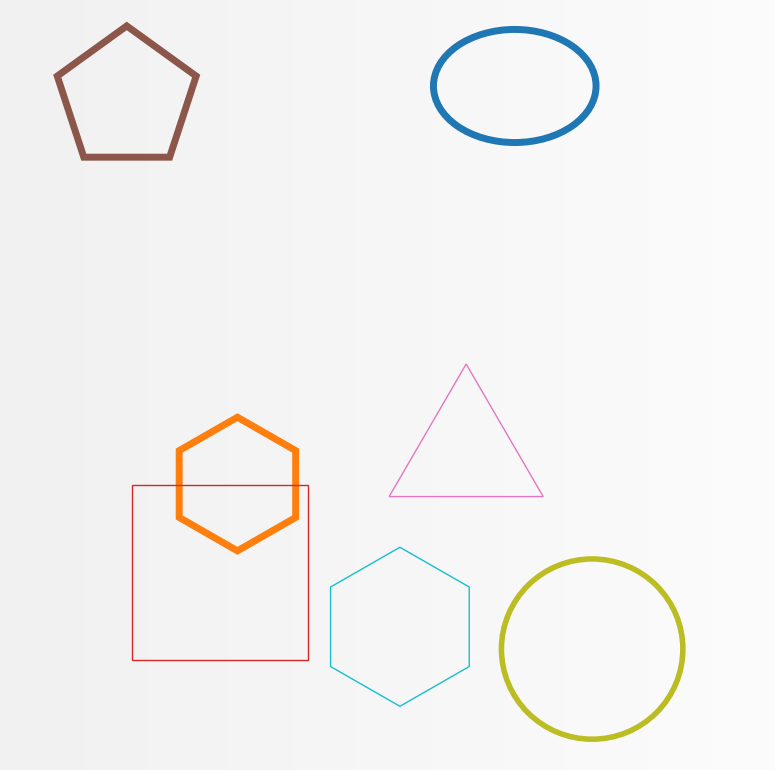[{"shape": "oval", "thickness": 2.5, "radius": 0.52, "center": [0.664, 0.888]}, {"shape": "hexagon", "thickness": 2.5, "radius": 0.43, "center": [0.306, 0.371]}, {"shape": "square", "thickness": 0.5, "radius": 0.57, "center": [0.284, 0.257]}, {"shape": "pentagon", "thickness": 2.5, "radius": 0.47, "center": [0.164, 0.872]}, {"shape": "triangle", "thickness": 0.5, "radius": 0.57, "center": [0.602, 0.412]}, {"shape": "circle", "thickness": 2, "radius": 0.59, "center": [0.764, 0.157]}, {"shape": "hexagon", "thickness": 0.5, "radius": 0.52, "center": [0.516, 0.186]}]